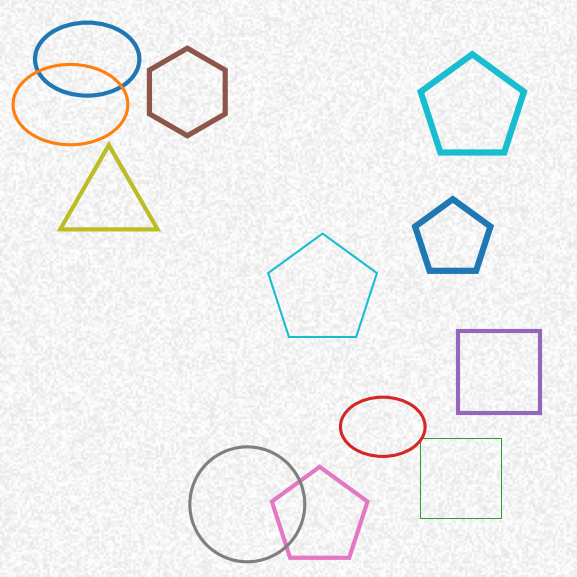[{"shape": "pentagon", "thickness": 3, "radius": 0.34, "center": [0.784, 0.586]}, {"shape": "oval", "thickness": 2, "radius": 0.45, "center": [0.151, 0.897]}, {"shape": "oval", "thickness": 1.5, "radius": 0.5, "center": [0.122, 0.818]}, {"shape": "square", "thickness": 0.5, "radius": 0.35, "center": [0.798, 0.171]}, {"shape": "oval", "thickness": 1.5, "radius": 0.37, "center": [0.663, 0.26]}, {"shape": "square", "thickness": 2, "radius": 0.36, "center": [0.865, 0.355]}, {"shape": "hexagon", "thickness": 2.5, "radius": 0.38, "center": [0.324, 0.84]}, {"shape": "pentagon", "thickness": 2, "radius": 0.44, "center": [0.554, 0.104]}, {"shape": "circle", "thickness": 1.5, "radius": 0.5, "center": [0.428, 0.126]}, {"shape": "triangle", "thickness": 2, "radius": 0.49, "center": [0.189, 0.651]}, {"shape": "pentagon", "thickness": 3, "radius": 0.47, "center": [0.818, 0.811]}, {"shape": "pentagon", "thickness": 1, "radius": 0.49, "center": [0.559, 0.496]}]